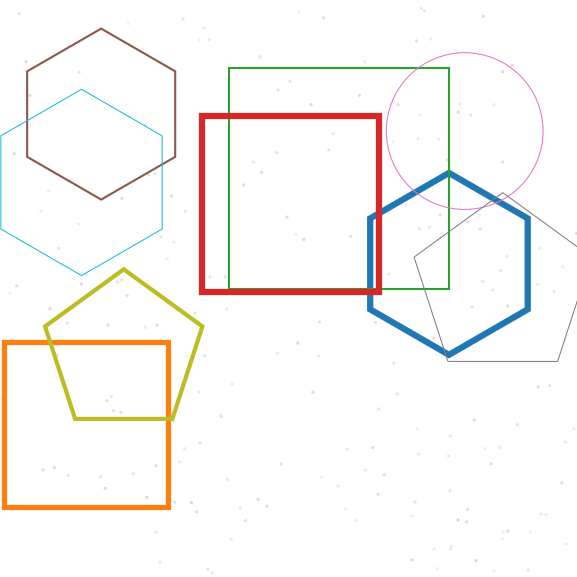[{"shape": "hexagon", "thickness": 3, "radius": 0.79, "center": [0.777, 0.542]}, {"shape": "square", "thickness": 2.5, "radius": 0.71, "center": [0.149, 0.265]}, {"shape": "square", "thickness": 1, "radius": 0.95, "center": [0.587, 0.69]}, {"shape": "square", "thickness": 3, "radius": 0.76, "center": [0.503, 0.646]}, {"shape": "hexagon", "thickness": 1, "radius": 0.74, "center": [0.175, 0.802]}, {"shape": "circle", "thickness": 0.5, "radius": 0.68, "center": [0.805, 0.772]}, {"shape": "pentagon", "thickness": 0.5, "radius": 0.81, "center": [0.871, 0.504]}, {"shape": "pentagon", "thickness": 2, "radius": 0.72, "center": [0.214, 0.39]}, {"shape": "hexagon", "thickness": 0.5, "radius": 0.81, "center": [0.141, 0.683]}]